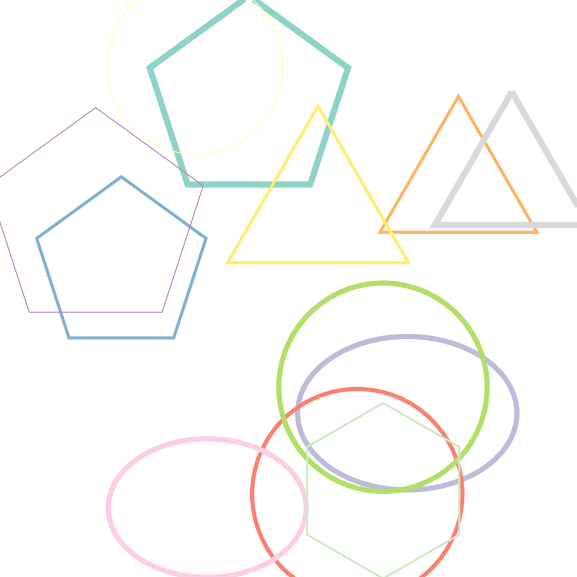[{"shape": "pentagon", "thickness": 3, "radius": 0.9, "center": [0.431, 0.826]}, {"shape": "circle", "thickness": 0.5, "radius": 0.76, "center": [0.337, 0.885]}, {"shape": "oval", "thickness": 2.5, "radius": 0.95, "center": [0.705, 0.284]}, {"shape": "circle", "thickness": 2, "radius": 0.91, "center": [0.619, 0.144]}, {"shape": "pentagon", "thickness": 1.5, "radius": 0.77, "center": [0.21, 0.539]}, {"shape": "triangle", "thickness": 1.5, "radius": 0.78, "center": [0.794, 0.675]}, {"shape": "circle", "thickness": 2.5, "radius": 0.9, "center": [0.663, 0.329]}, {"shape": "oval", "thickness": 2.5, "radius": 0.86, "center": [0.359, 0.119]}, {"shape": "triangle", "thickness": 3, "radius": 0.77, "center": [0.886, 0.686]}, {"shape": "pentagon", "thickness": 0.5, "radius": 0.98, "center": [0.166, 0.617]}, {"shape": "hexagon", "thickness": 1, "radius": 0.76, "center": [0.664, 0.149]}, {"shape": "triangle", "thickness": 1.5, "radius": 0.9, "center": [0.551, 0.635]}]